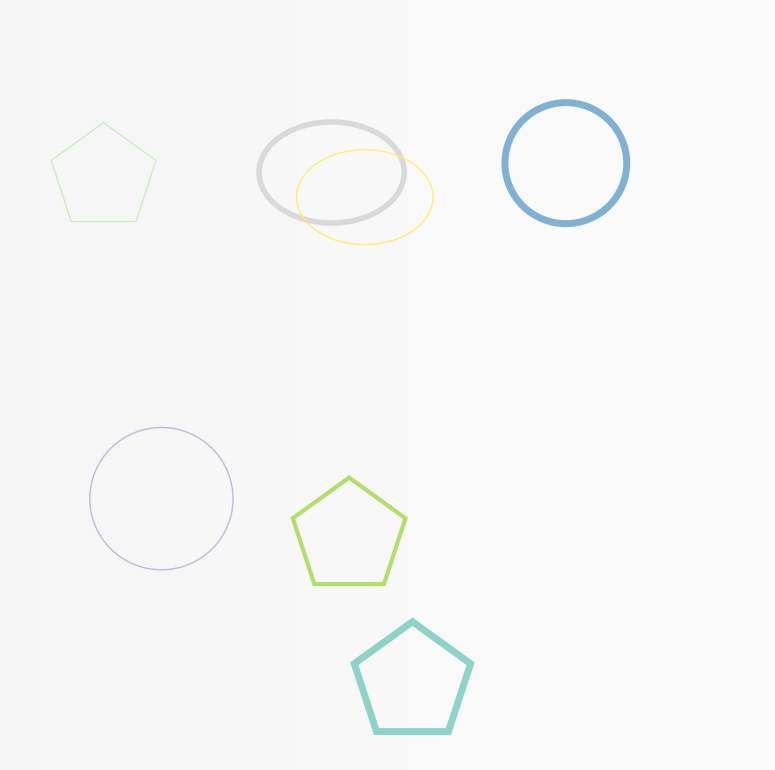[{"shape": "pentagon", "thickness": 2.5, "radius": 0.39, "center": [0.532, 0.114]}, {"shape": "circle", "thickness": 0.5, "radius": 0.46, "center": [0.208, 0.352]}, {"shape": "circle", "thickness": 2.5, "radius": 0.39, "center": [0.73, 0.788]}, {"shape": "pentagon", "thickness": 1.5, "radius": 0.38, "center": [0.45, 0.303]}, {"shape": "oval", "thickness": 2, "radius": 0.47, "center": [0.428, 0.776]}, {"shape": "pentagon", "thickness": 0.5, "radius": 0.36, "center": [0.134, 0.77]}, {"shape": "oval", "thickness": 0.5, "radius": 0.44, "center": [0.471, 0.744]}]